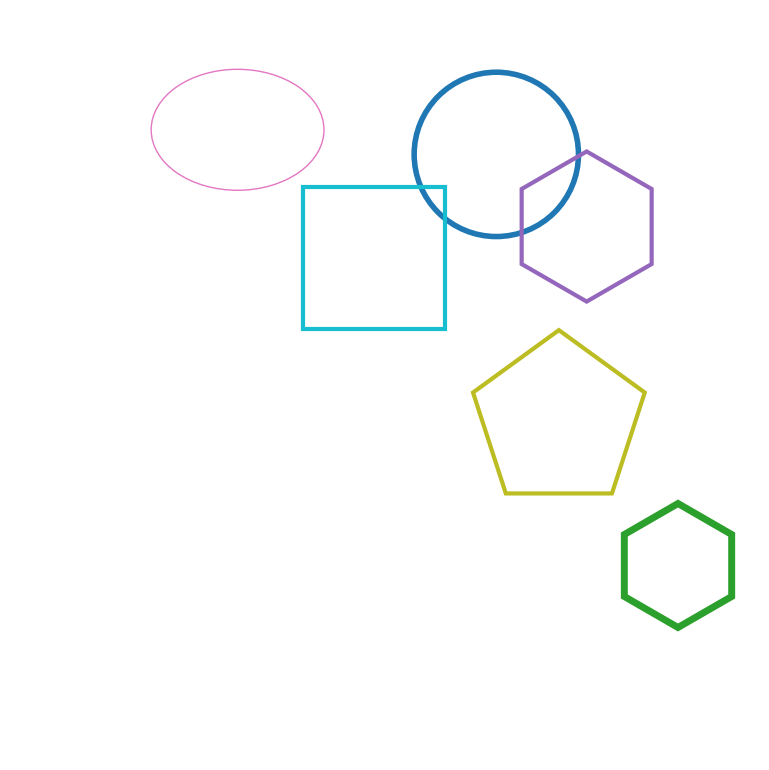[{"shape": "circle", "thickness": 2, "radius": 0.53, "center": [0.645, 0.8]}, {"shape": "hexagon", "thickness": 2.5, "radius": 0.4, "center": [0.881, 0.266]}, {"shape": "hexagon", "thickness": 1.5, "radius": 0.49, "center": [0.762, 0.706]}, {"shape": "oval", "thickness": 0.5, "radius": 0.56, "center": [0.309, 0.831]}, {"shape": "pentagon", "thickness": 1.5, "radius": 0.59, "center": [0.726, 0.454]}, {"shape": "square", "thickness": 1.5, "radius": 0.46, "center": [0.486, 0.665]}]